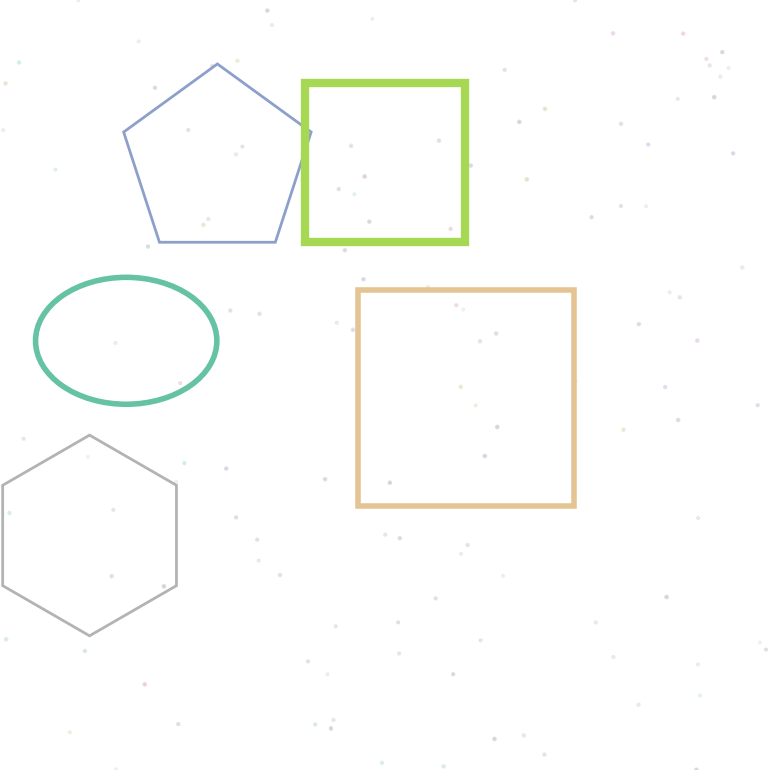[{"shape": "oval", "thickness": 2, "radius": 0.59, "center": [0.164, 0.557]}, {"shape": "pentagon", "thickness": 1, "radius": 0.64, "center": [0.282, 0.789]}, {"shape": "square", "thickness": 3, "radius": 0.52, "center": [0.5, 0.789]}, {"shape": "square", "thickness": 2, "radius": 0.7, "center": [0.605, 0.484]}, {"shape": "hexagon", "thickness": 1, "radius": 0.65, "center": [0.116, 0.305]}]